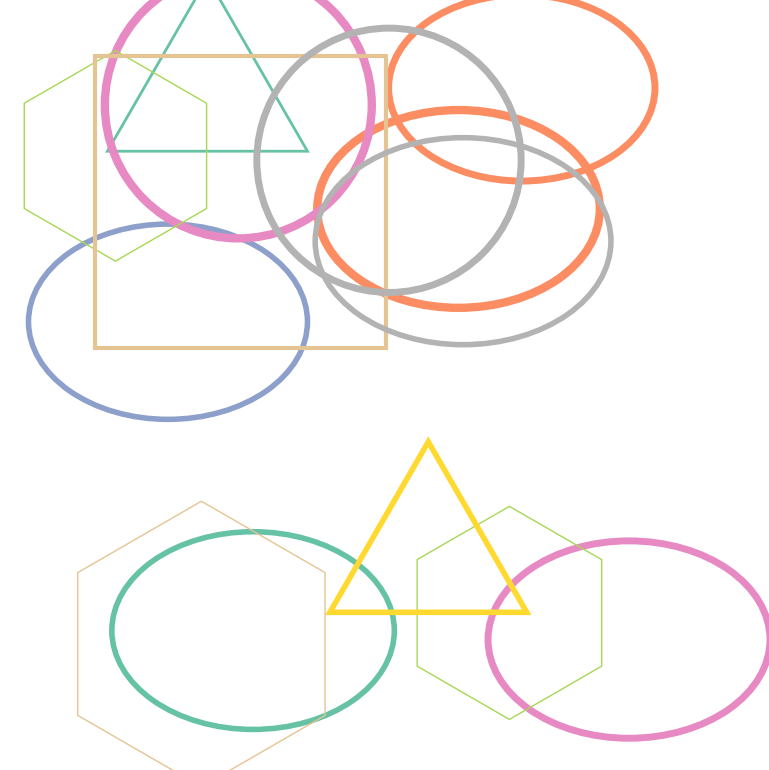[{"shape": "triangle", "thickness": 1, "radius": 0.75, "center": [0.269, 0.879]}, {"shape": "oval", "thickness": 2, "radius": 0.92, "center": [0.329, 0.181]}, {"shape": "oval", "thickness": 2.5, "radius": 0.86, "center": [0.678, 0.886]}, {"shape": "oval", "thickness": 3, "radius": 0.92, "center": [0.596, 0.729]}, {"shape": "oval", "thickness": 2, "radius": 0.91, "center": [0.218, 0.582]}, {"shape": "oval", "thickness": 2.5, "radius": 0.92, "center": [0.817, 0.169]}, {"shape": "circle", "thickness": 3, "radius": 0.87, "center": [0.31, 0.864]}, {"shape": "hexagon", "thickness": 0.5, "radius": 0.68, "center": [0.15, 0.798]}, {"shape": "hexagon", "thickness": 0.5, "radius": 0.69, "center": [0.662, 0.204]}, {"shape": "triangle", "thickness": 2, "radius": 0.74, "center": [0.556, 0.279]}, {"shape": "square", "thickness": 1.5, "radius": 0.95, "center": [0.312, 0.738]}, {"shape": "hexagon", "thickness": 0.5, "radius": 0.93, "center": [0.262, 0.164]}, {"shape": "circle", "thickness": 2.5, "radius": 0.86, "center": [0.505, 0.792]}, {"shape": "oval", "thickness": 2, "radius": 0.96, "center": [0.601, 0.687]}]